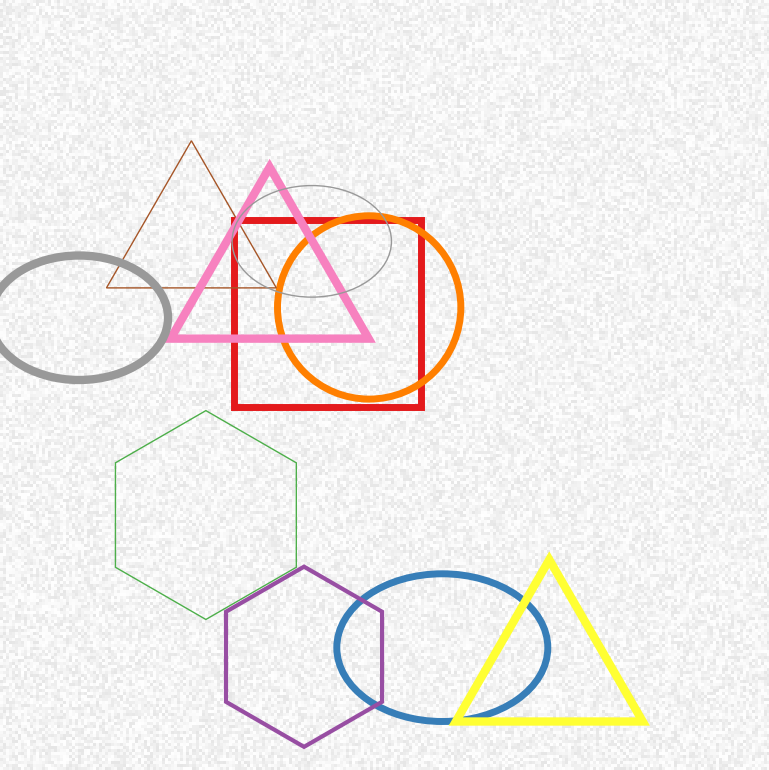[{"shape": "square", "thickness": 2.5, "radius": 0.61, "center": [0.426, 0.593]}, {"shape": "oval", "thickness": 2.5, "radius": 0.69, "center": [0.574, 0.159]}, {"shape": "hexagon", "thickness": 0.5, "radius": 0.68, "center": [0.267, 0.331]}, {"shape": "hexagon", "thickness": 1.5, "radius": 0.59, "center": [0.395, 0.147]}, {"shape": "circle", "thickness": 2.5, "radius": 0.6, "center": [0.479, 0.601]}, {"shape": "triangle", "thickness": 3, "radius": 0.7, "center": [0.713, 0.133]}, {"shape": "triangle", "thickness": 0.5, "radius": 0.64, "center": [0.249, 0.69]}, {"shape": "triangle", "thickness": 3, "radius": 0.74, "center": [0.35, 0.634]}, {"shape": "oval", "thickness": 0.5, "radius": 0.52, "center": [0.405, 0.687]}, {"shape": "oval", "thickness": 3, "radius": 0.58, "center": [0.103, 0.587]}]